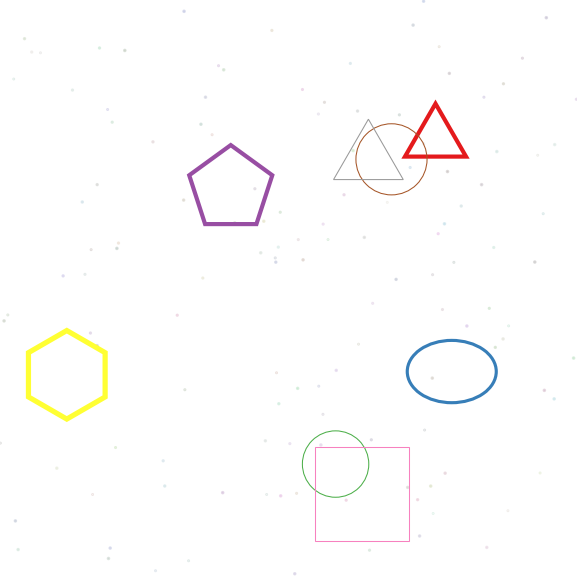[{"shape": "triangle", "thickness": 2, "radius": 0.31, "center": [0.754, 0.759]}, {"shape": "oval", "thickness": 1.5, "radius": 0.39, "center": [0.782, 0.356]}, {"shape": "circle", "thickness": 0.5, "radius": 0.29, "center": [0.581, 0.196]}, {"shape": "pentagon", "thickness": 2, "radius": 0.38, "center": [0.4, 0.672]}, {"shape": "hexagon", "thickness": 2.5, "radius": 0.38, "center": [0.116, 0.35]}, {"shape": "circle", "thickness": 0.5, "radius": 0.31, "center": [0.678, 0.723]}, {"shape": "square", "thickness": 0.5, "radius": 0.41, "center": [0.626, 0.143]}, {"shape": "triangle", "thickness": 0.5, "radius": 0.35, "center": [0.638, 0.723]}]